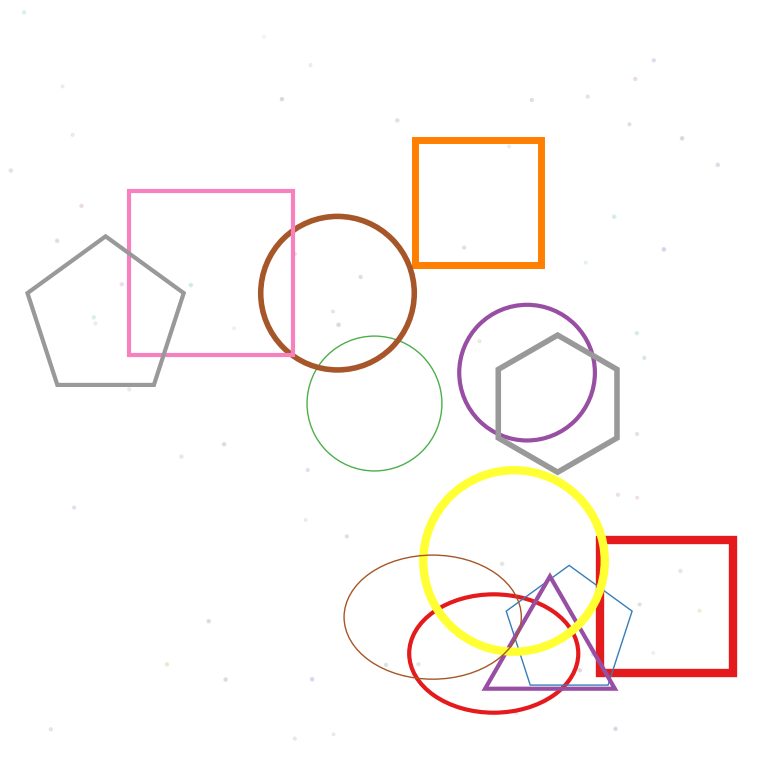[{"shape": "square", "thickness": 3, "radius": 0.43, "center": [0.866, 0.213]}, {"shape": "oval", "thickness": 1.5, "radius": 0.55, "center": [0.641, 0.151]}, {"shape": "pentagon", "thickness": 0.5, "radius": 0.43, "center": [0.739, 0.18]}, {"shape": "circle", "thickness": 0.5, "radius": 0.44, "center": [0.486, 0.476]}, {"shape": "circle", "thickness": 1.5, "radius": 0.44, "center": [0.685, 0.516]}, {"shape": "triangle", "thickness": 1.5, "radius": 0.49, "center": [0.714, 0.154]}, {"shape": "square", "thickness": 2.5, "radius": 0.41, "center": [0.621, 0.737]}, {"shape": "circle", "thickness": 3, "radius": 0.59, "center": [0.668, 0.271]}, {"shape": "oval", "thickness": 0.5, "radius": 0.58, "center": [0.562, 0.199]}, {"shape": "circle", "thickness": 2, "radius": 0.5, "center": [0.438, 0.619]}, {"shape": "square", "thickness": 1.5, "radius": 0.53, "center": [0.274, 0.646]}, {"shape": "pentagon", "thickness": 1.5, "radius": 0.53, "center": [0.137, 0.586]}, {"shape": "hexagon", "thickness": 2, "radius": 0.45, "center": [0.724, 0.476]}]